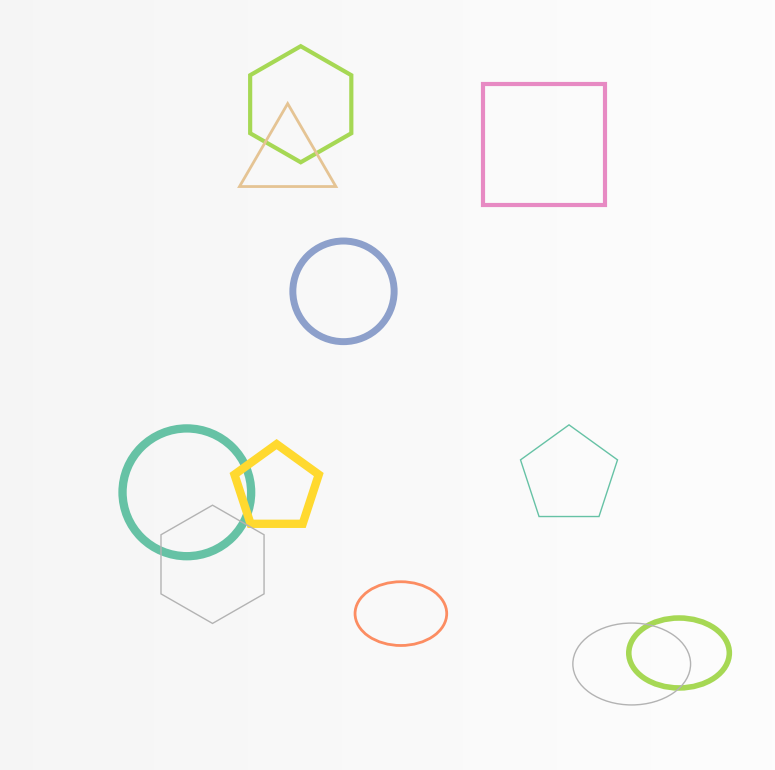[{"shape": "circle", "thickness": 3, "radius": 0.41, "center": [0.241, 0.361]}, {"shape": "pentagon", "thickness": 0.5, "radius": 0.33, "center": [0.734, 0.382]}, {"shape": "oval", "thickness": 1, "radius": 0.3, "center": [0.517, 0.203]}, {"shape": "circle", "thickness": 2.5, "radius": 0.33, "center": [0.443, 0.622]}, {"shape": "square", "thickness": 1.5, "radius": 0.39, "center": [0.702, 0.812]}, {"shape": "oval", "thickness": 2, "radius": 0.32, "center": [0.876, 0.152]}, {"shape": "hexagon", "thickness": 1.5, "radius": 0.38, "center": [0.388, 0.865]}, {"shape": "pentagon", "thickness": 3, "radius": 0.29, "center": [0.357, 0.366]}, {"shape": "triangle", "thickness": 1, "radius": 0.36, "center": [0.371, 0.794]}, {"shape": "hexagon", "thickness": 0.5, "radius": 0.38, "center": [0.274, 0.267]}, {"shape": "oval", "thickness": 0.5, "radius": 0.38, "center": [0.815, 0.138]}]